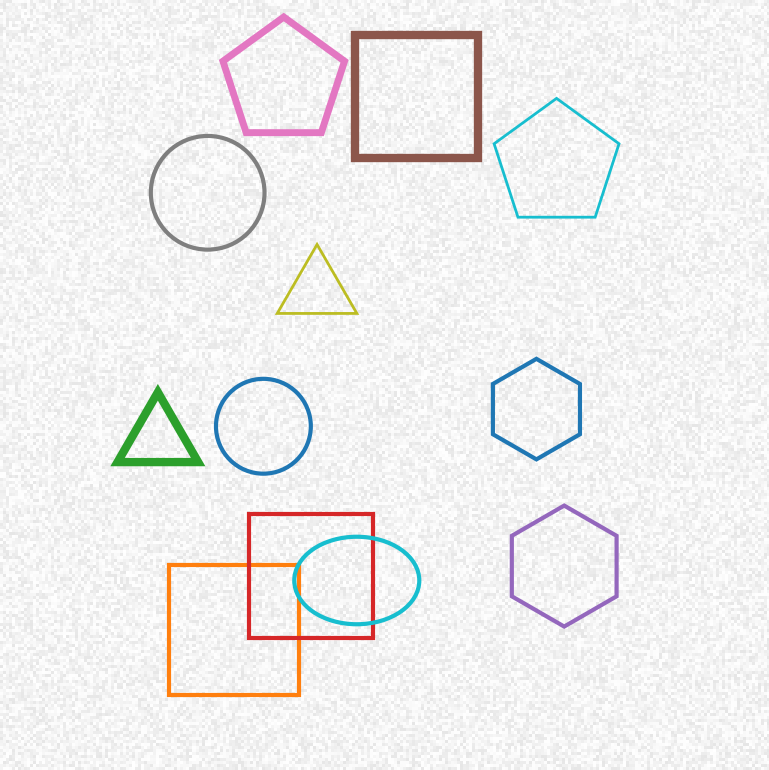[{"shape": "circle", "thickness": 1.5, "radius": 0.31, "center": [0.342, 0.446]}, {"shape": "hexagon", "thickness": 1.5, "radius": 0.33, "center": [0.697, 0.469]}, {"shape": "square", "thickness": 1.5, "radius": 0.42, "center": [0.304, 0.181]}, {"shape": "triangle", "thickness": 3, "radius": 0.3, "center": [0.205, 0.43]}, {"shape": "square", "thickness": 1.5, "radius": 0.4, "center": [0.404, 0.252]}, {"shape": "hexagon", "thickness": 1.5, "radius": 0.39, "center": [0.733, 0.265]}, {"shape": "square", "thickness": 3, "radius": 0.4, "center": [0.541, 0.875]}, {"shape": "pentagon", "thickness": 2.5, "radius": 0.42, "center": [0.368, 0.895]}, {"shape": "circle", "thickness": 1.5, "radius": 0.37, "center": [0.27, 0.75]}, {"shape": "triangle", "thickness": 1, "radius": 0.3, "center": [0.412, 0.623]}, {"shape": "oval", "thickness": 1.5, "radius": 0.41, "center": [0.463, 0.246]}, {"shape": "pentagon", "thickness": 1, "radius": 0.43, "center": [0.723, 0.787]}]